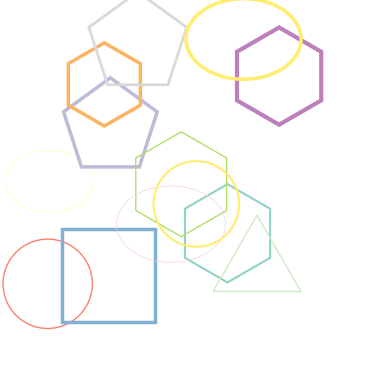[{"shape": "hexagon", "thickness": 1.5, "radius": 0.64, "center": [0.591, 0.394]}, {"shape": "oval", "thickness": 0.5, "radius": 0.57, "center": [0.128, 0.529]}, {"shape": "pentagon", "thickness": 2.5, "radius": 0.64, "center": [0.287, 0.67]}, {"shape": "circle", "thickness": 1, "radius": 0.58, "center": [0.124, 0.263]}, {"shape": "square", "thickness": 2.5, "radius": 0.6, "center": [0.283, 0.284]}, {"shape": "hexagon", "thickness": 2.5, "radius": 0.54, "center": [0.271, 0.781]}, {"shape": "hexagon", "thickness": 1, "radius": 0.68, "center": [0.471, 0.521]}, {"shape": "oval", "thickness": 0.5, "radius": 0.71, "center": [0.444, 0.418]}, {"shape": "pentagon", "thickness": 2, "radius": 0.67, "center": [0.358, 0.888]}, {"shape": "hexagon", "thickness": 3, "radius": 0.63, "center": [0.725, 0.802]}, {"shape": "triangle", "thickness": 1, "radius": 0.66, "center": [0.668, 0.309]}, {"shape": "circle", "thickness": 1.5, "radius": 0.56, "center": [0.51, 0.47]}, {"shape": "oval", "thickness": 2.5, "radius": 0.75, "center": [0.633, 0.899]}]